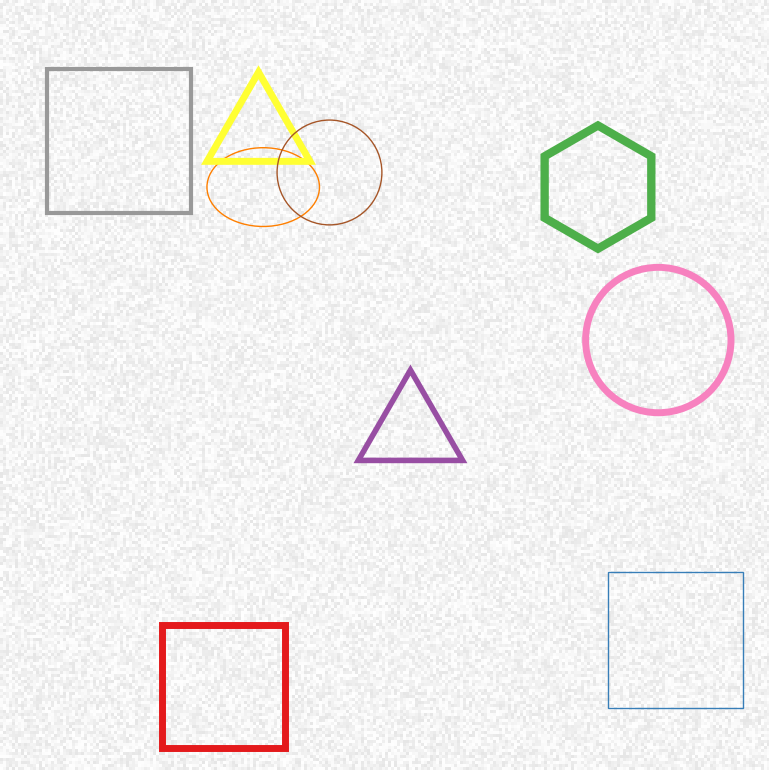[{"shape": "square", "thickness": 2.5, "radius": 0.4, "center": [0.29, 0.109]}, {"shape": "square", "thickness": 0.5, "radius": 0.44, "center": [0.877, 0.169]}, {"shape": "hexagon", "thickness": 3, "radius": 0.4, "center": [0.777, 0.757]}, {"shape": "triangle", "thickness": 2, "radius": 0.39, "center": [0.533, 0.441]}, {"shape": "oval", "thickness": 0.5, "radius": 0.37, "center": [0.342, 0.757]}, {"shape": "triangle", "thickness": 2.5, "radius": 0.39, "center": [0.336, 0.829]}, {"shape": "circle", "thickness": 0.5, "radius": 0.34, "center": [0.428, 0.776]}, {"shape": "circle", "thickness": 2.5, "radius": 0.47, "center": [0.855, 0.558]}, {"shape": "square", "thickness": 1.5, "radius": 0.47, "center": [0.155, 0.817]}]